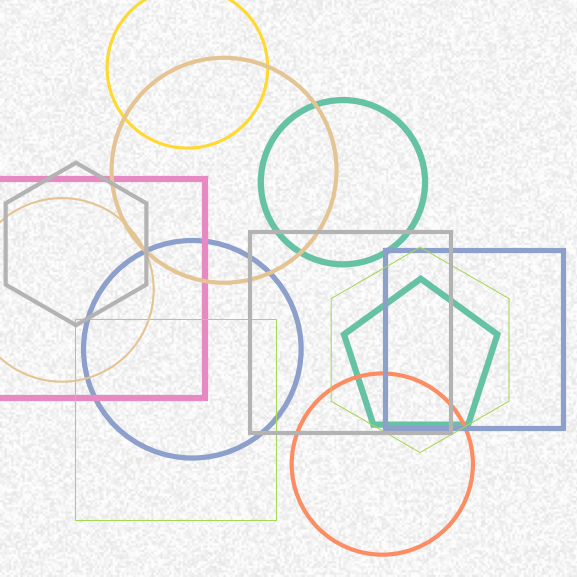[{"shape": "circle", "thickness": 3, "radius": 0.71, "center": [0.594, 0.684]}, {"shape": "pentagon", "thickness": 3, "radius": 0.7, "center": [0.729, 0.377]}, {"shape": "circle", "thickness": 2, "radius": 0.78, "center": [0.662, 0.196]}, {"shape": "circle", "thickness": 2.5, "radius": 0.94, "center": [0.333, 0.394]}, {"shape": "square", "thickness": 2.5, "radius": 0.77, "center": [0.821, 0.412]}, {"shape": "square", "thickness": 3, "radius": 0.95, "center": [0.165, 0.5]}, {"shape": "hexagon", "thickness": 0.5, "radius": 0.89, "center": [0.727, 0.393]}, {"shape": "square", "thickness": 0.5, "radius": 0.87, "center": [0.304, 0.272]}, {"shape": "circle", "thickness": 1.5, "radius": 0.7, "center": [0.324, 0.882]}, {"shape": "circle", "thickness": 2, "radius": 0.97, "center": [0.388, 0.704]}, {"shape": "circle", "thickness": 1, "radius": 0.79, "center": [0.107, 0.497]}, {"shape": "hexagon", "thickness": 2, "radius": 0.7, "center": [0.132, 0.577]}, {"shape": "square", "thickness": 2, "radius": 0.87, "center": [0.607, 0.423]}]